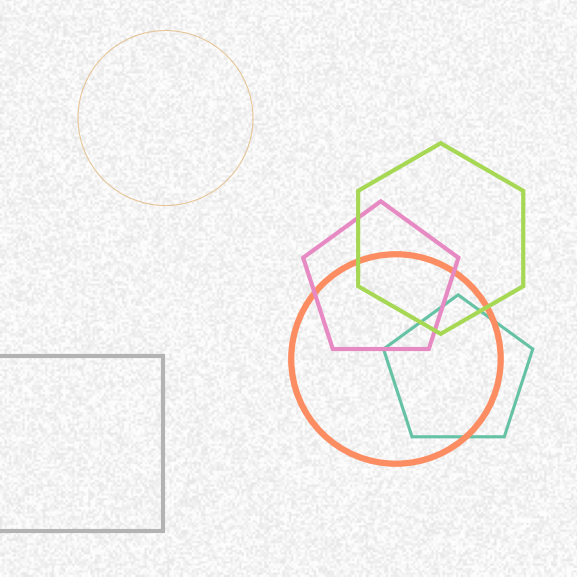[{"shape": "pentagon", "thickness": 1.5, "radius": 0.68, "center": [0.793, 0.353]}, {"shape": "circle", "thickness": 3, "radius": 0.91, "center": [0.686, 0.378]}, {"shape": "pentagon", "thickness": 2, "radius": 0.71, "center": [0.659, 0.509]}, {"shape": "hexagon", "thickness": 2, "radius": 0.83, "center": [0.763, 0.586]}, {"shape": "circle", "thickness": 0.5, "radius": 0.76, "center": [0.287, 0.795]}, {"shape": "square", "thickness": 2, "radius": 0.76, "center": [0.13, 0.232]}]